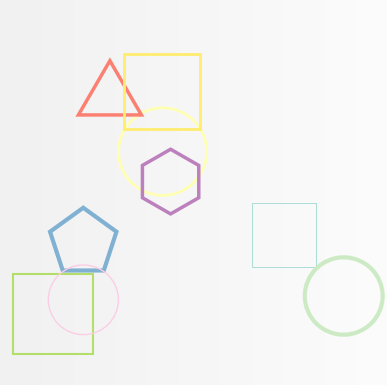[{"shape": "square", "thickness": 0.5, "radius": 0.42, "center": [0.733, 0.389]}, {"shape": "circle", "thickness": 2, "radius": 0.57, "center": [0.42, 0.606]}, {"shape": "triangle", "thickness": 2.5, "radius": 0.47, "center": [0.284, 0.748]}, {"shape": "pentagon", "thickness": 3, "radius": 0.45, "center": [0.215, 0.37]}, {"shape": "square", "thickness": 1.5, "radius": 0.52, "center": [0.137, 0.184]}, {"shape": "circle", "thickness": 1, "radius": 0.45, "center": [0.215, 0.221]}, {"shape": "hexagon", "thickness": 2.5, "radius": 0.42, "center": [0.44, 0.528]}, {"shape": "circle", "thickness": 3, "radius": 0.5, "center": [0.887, 0.231]}, {"shape": "square", "thickness": 2, "radius": 0.49, "center": [0.418, 0.761]}]